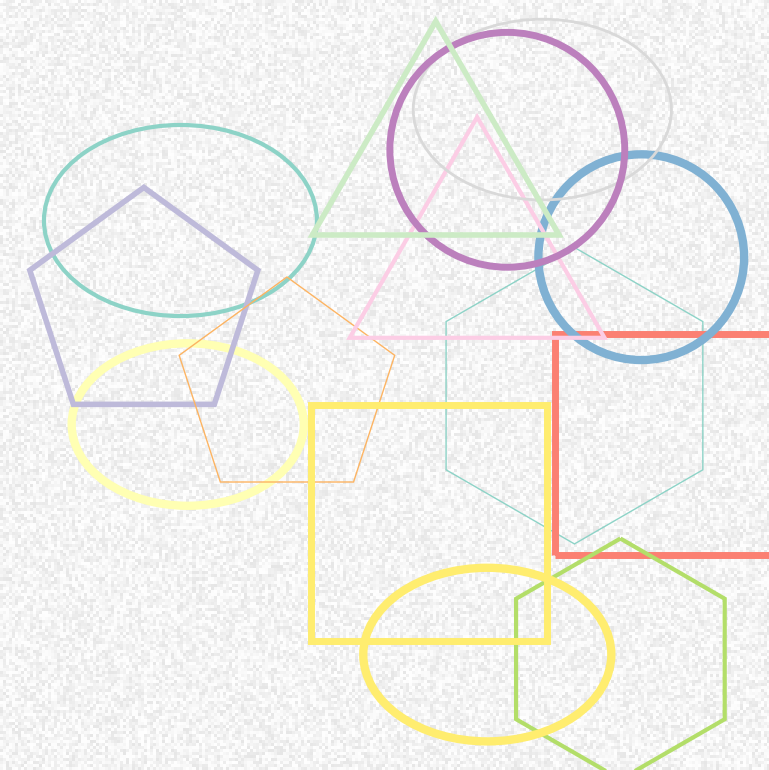[{"shape": "hexagon", "thickness": 0.5, "radius": 0.96, "center": [0.746, 0.486]}, {"shape": "oval", "thickness": 1.5, "radius": 0.89, "center": [0.234, 0.714]}, {"shape": "oval", "thickness": 3, "radius": 0.75, "center": [0.244, 0.449]}, {"shape": "pentagon", "thickness": 2, "radius": 0.78, "center": [0.187, 0.601]}, {"shape": "square", "thickness": 2.5, "radius": 0.72, "center": [0.864, 0.423]}, {"shape": "circle", "thickness": 3, "radius": 0.67, "center": [0.833, 0.666]}, {"shape": "pentagon", "thickness": 0.5, "radius": 0.74, "center": [0.373, 0.493]}, {"shape": "hexagon", "thickness": 1.5, "radius": 0.78, "center": [0.806, 0.144]}, {"shape": "triangle", "thickness": 1.5, "radius": 0.96, "center": [0.62, 0.657]}, {"shape": "oval", "thickness": 1, "radius": 0.84, "center": [0.704, 0.858]}, {"shape": "circle", "thickness": 2.5, "radius": 0.76, "center": [0.659, 0.805]}, {"shape": "triangle", "thickness": 2, "radius": 0.93, "center": [0.566, 0.787]}, {"shape": "oval", "thickness": 3, "radius": 0.81, "center": [0.633, 0.15]}, {"shape": "square", "thickness": 2.5, "radius": 0.77, "center": [0.558, 0.32]}]